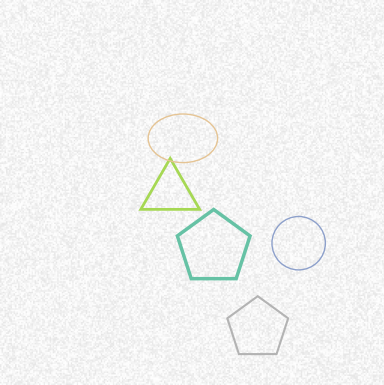[{"shape": "pentagon", "thickness": 2.5, "radius": 0.5, "center": [0.555, 0.357]}, {"shape": "circle", "thickness": 1, "radius": 0.35, "center": [0.776, 0.368]}, {"shape": "triangle", "thickness": 2, "radius": 0.44, "center": [0.442, 0.5]}, {"shape": "oval", "thickness": 1, "radius": 0.45, "center": [0.475, 0.641]}, {"shape": "pentagon", "thickness": 1.5, "radius": 0.42, "center": [0.669, 0.148]}]